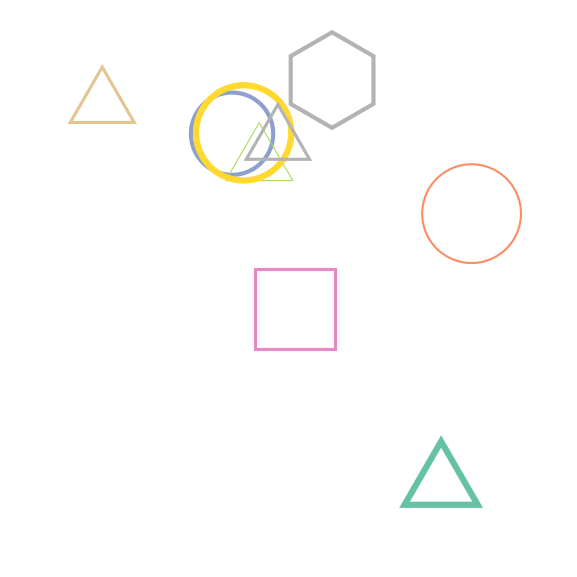[{"shape": "triangle", "thickness": 3, "radius": 0.37, "center": [0.764, 0.162]}, {"shape": "circle", "thickness": 1, "radius": 0.43, "center": [0.817, 0.629]}, {"shape": "circle", "thickness": 2, "radius": 0.36, "center": [0.402, 0.768]}, {"shape": "square", "thickness": 1.5, "radius": 0.35, "center": [0.511, 0.464]}, {"shape": "triangle", "thickness": 0.5, "radius": 0.33, "center": [0.449, 0.72]}, {"shape": "circle", "thickness": 3, "radius": 0.41, "center": [0.422, 0.769]}, {"shape": "triangle", "thickness": 1.5, "radius": 0.32, "center": [0.177, 0.819]}, {"shape": "hexagon", "thickness": 2, "radius": 0.41, "center": [0.575, 0.861]}, {"shape": "triangle", "thickness": 1.5, "radius": 0.32, "center": [0.481, 0.755]}]